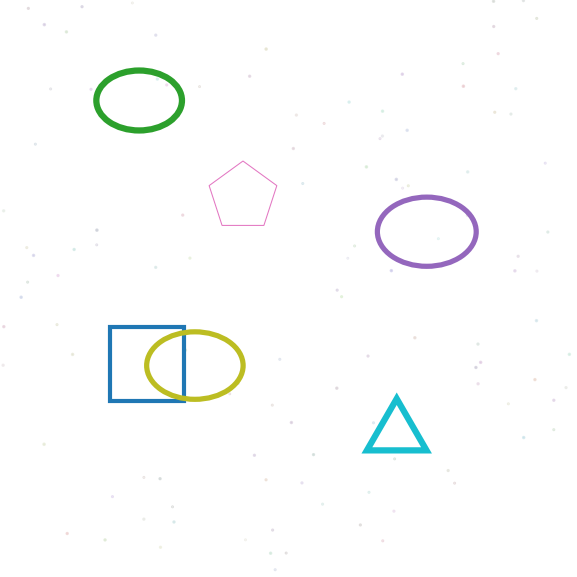[{"shape": "square", "thickness": 2, "radius": 0.32, "center": [0.255, 0.368]}, {"shape": "oval", "thickness": 3, "radius": 0.37, "center": [0.241, 0.825]}, {"shape": "oval", "thickness": 2.5, "radius": 0.43, "center": [0.739, 0.598]}, {"shape": "pentagon", "thickness": 0.5, "radius": 0.31, "center": [0.421, 0.659]}, {"shape": "oval", "thickness": 2.5, "radius": 0.42, "center": [0.337, 0.366]}, {"shape": "triangle", "thickness": 3, "radius": 0.3, "center": [0.687, 0.249]}]